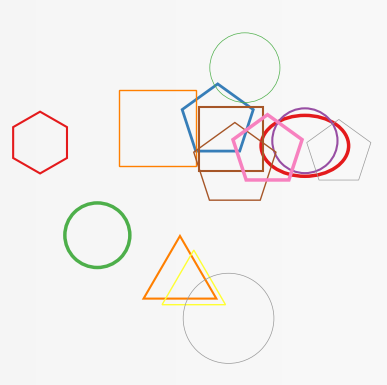[{"shape": "oval", "thickness": 2.5, "radius": 0.56, "center": [0.787, 0.621]}, {"shape": "hexagon", "thickness": 1.5, "radius": 0.4, "center": [0.103, 0.63]}, {"shape": "pentagon", "thickness": 2, "radius": 0.48, "center": [0.562, 0.686]}, {"shape": "circle", "thickness": 2.5, "radius": 0.42, "center": [0.251, 0.389]}, {"shape": "circle", "thickness": 0.5, "radius": 0.45, "center": [0.632, 0.824]}, {"shape": "circle", "thickness": 1.5, "radius": 0.42, "center": [0.787, 0.634]}, {"shape": "triangle", "thickness": 1.5, "radius": 0.54, "center": [0.464, 0.279]}, {"shape": "square", "thickness": 1, "radius": 0.49, "center": [0.406, 0.668]}, {"shape": "triangle", "thickness": 1, "radius": 0.47, "center": [0.5, 0.256]}, {"shape": "pentagon", "thickness": 1, "radius": 0.56, "center": [0.606, 0.57]}, {"shape": "square", "thickness": 1.5, "radius": 0.41, "center": [0.596, 0.639]}, {"shape": "pentagon", "thickness": 2.5, "radius": 0.47, "center": [0.69, 0.608]}, {"shape": "circle", "thickness": 0.5, "radius": 0.59, "center": [0.59, 0.173]}, {"shape": "pentagon", "thickness": 0.5, "radius": 0.44, "center": [0.874, 0.603]}]